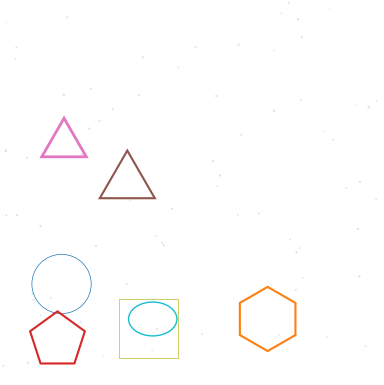[{"shape": "circle", "thickness": 0.5, "radius": 0.39, "center": [0.16, 0.262]}, {"shape": "hexagon", "thickness": 1.5, "radius": 0.42, "center": [0.695, 0.171]}, {"shape": "pentagon", "thickness": 1.5, "radius": 0.37, "center": [0.149, 0.116]}, {"shape": "triangle", "thickness": 1.5, "radius": 0.41, "center": [0.331, 0.526]}, {"shape": "triangle", "thickness": 2, "radius": 0.33, "center": [0.166, 0.626]}, {"shape": "square", "thickness": 0.5, "radius": 0.39, "center": [0.386, 0.147]}, {"shape": "oval", "thickness": 1, "radius": 0.31, "center": [0.397, 0.172]}]